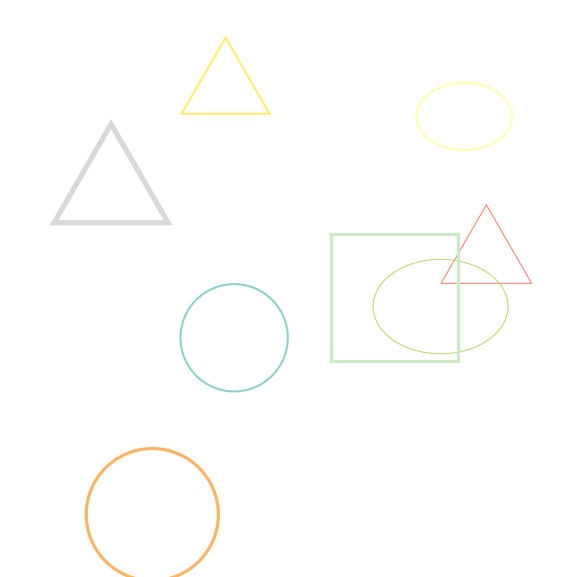[{"shape": "circle", "thickness": 1, "radius": 0.46, "center": [0.405, 0.414]}, {"shape": "oval", "thickness": 1, "radius": 0.41, "center": [0.804, 0.798]}, {"shape": "triangle", "thickness": 0.5, "radius": 0.45, "center": [0.842, 0.554]}, {"shape": "circle", "thickness": 1.5, "radius": 0.57, "center": [0.264, 0.108]}, {"shape": "oval", "thickness": 0.5, "radius": 0.58, "center": [0.763, 0.468]}, {"shape": "triangle", "thickness": 2.5, "radius": 0.57, "center": [0.192, 0.67]}, {"shape": "square", "thickness": 1.5, "radius": 0.55, "center": [0.683, 0.485]}, {"shape": "triangle", "thickness": 1, "radius": 0.44, "center": [0.391, 0.846]}]